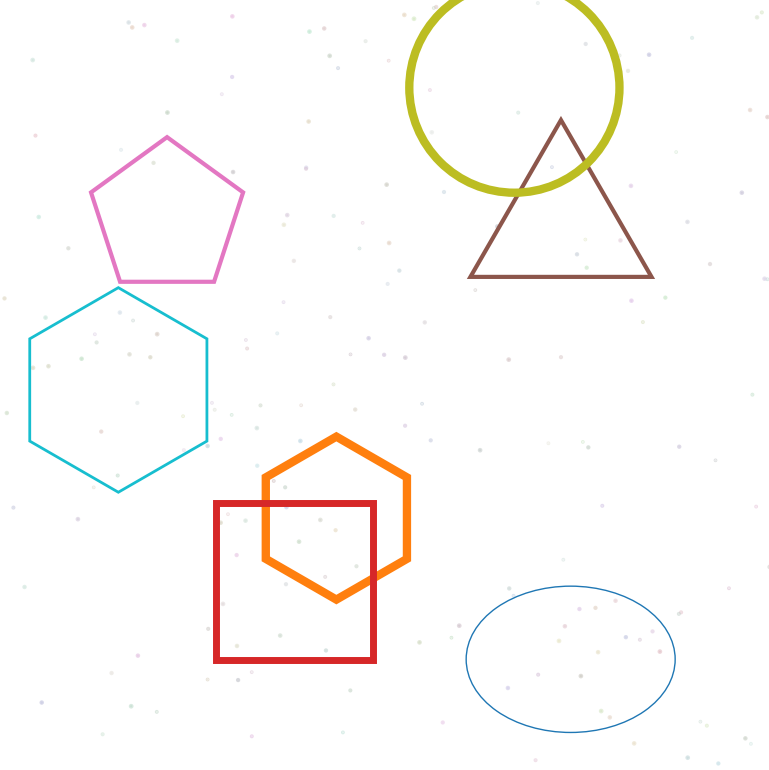[{"shape": "oval", "thickness": 0.5, "radius": 0.68, "center": [0.741, 0.144]}, {"shape": "hexagon", "thickness": 3, "radius": 0.53, "center": [0.437, 0.327]}, {"shape": "square", "thickness": 2.5, "radius": 0.51, "center": [0.383, 0.245]}, {"shape": "triangle", "thickness": 1.5, "radius": 0.68, "center": [0.729, 0.708]}, {"shape": "pentagon", "thickness": 1.5, "radius": 0.52, "center": [0.217, 0.718]}, {"shape": "circle", "thickness": 3, "radius": 0.68, "center": [0.668, 0.886]}, {"shape": "hexagon", "thickness": 1, "radius": 0.66, "center": [0.154, 0.494]}]